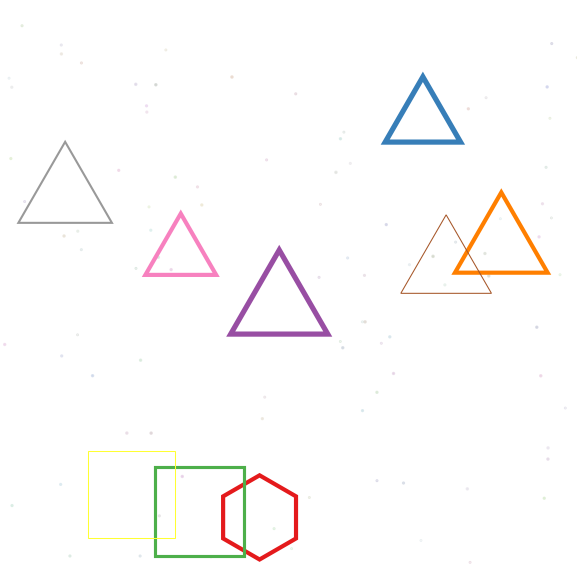[{"shape": "hexagon", "thickness": 2, "radius": 0.36, "center": [0.449, 0.103]}, {"shape": "triangle", "thickness": 2.5, "radius": 0.38, "center": [0.732, 0.791]}, {"shape": "square", "thickness": 1.5, "radius": 0.39, "center": [0.346, 0.113]}, {"shape": "triangle", "thickness": 2.5, "radius": 0.49, "center": [0.484, 0.469]}, {"shape": "triangle", "thickness": 2, "radius": 0.46, "center": [0.868, 0.573]}, {"shape": "square", "thickness": 0.5, "radius": 0.38, "center": [0.228, 0.143]}, {"shape": "triangle", "thickness": 0.5, "radius": 0.45, "center": [0.773, 0.537]}, {"shape": "triangle", "thickness": 2, "radius": 0.35, "center": [0.313, 0.559]}, {"shape": "triangle", "thickness": 1, "radius": 0.47, "center": [0.113, 0.66]}]